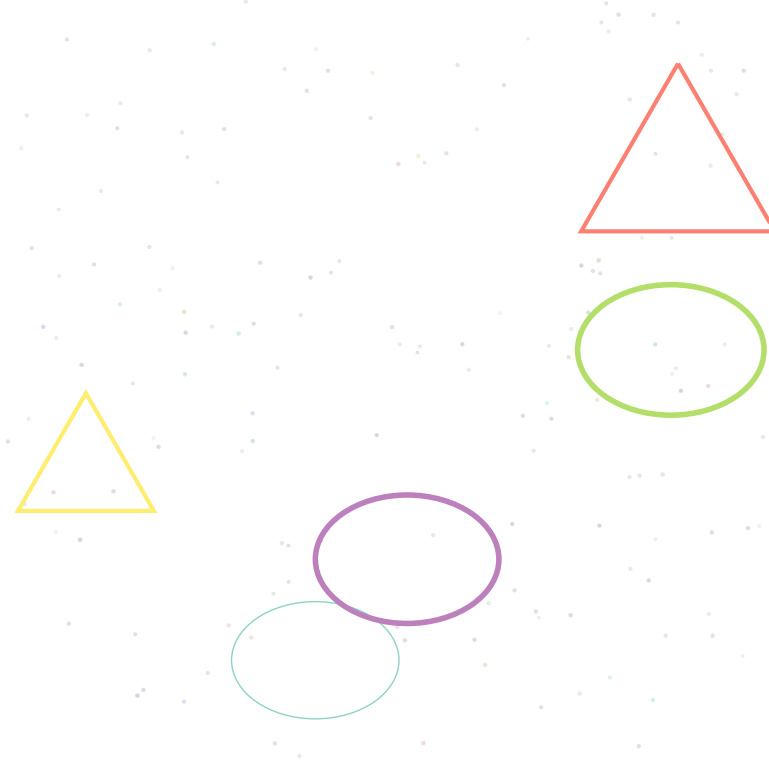[{"shape": "oval", "thickness": 0.5, "radius": 0.54, "center": [0.409, 0.143]}, {"shape": "triangle", "thickness": 1.5, "radius": 0.73, "center": [0.881, 0.772]}, {"shape": "oval", "thickness": 2, "radius": 0.61, "center": [0.871, 0.546]}, {"shape": "oval", "thickness": 2, "radius": 0.6, "center": [0.529, 0.274]}, {"shape": "triangle", "thickness": 1.5, "radius": 0.51, "center": [0.112, 0.387]}]